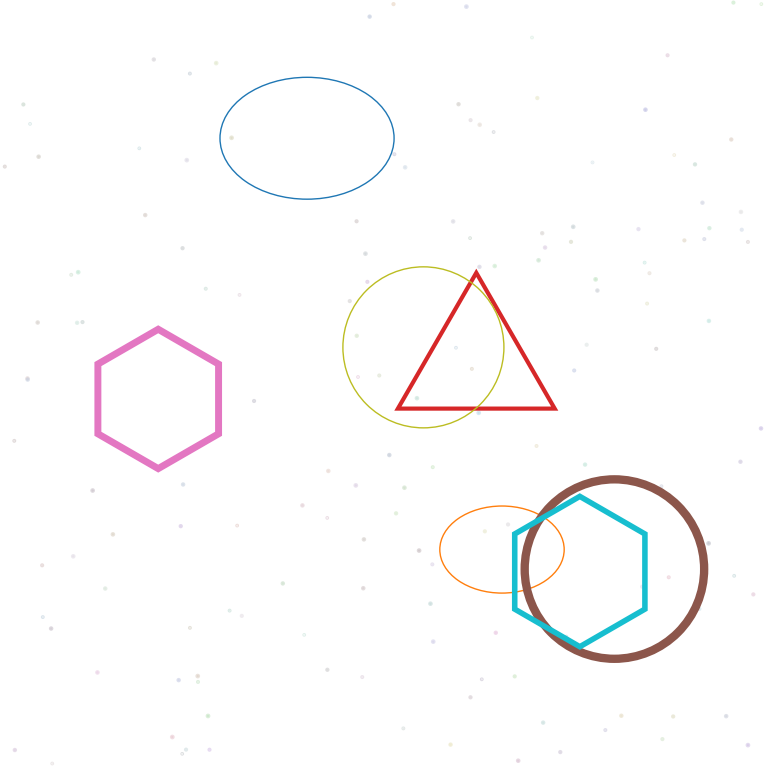[{"shape": "oval", "thickness": 0.5, "radius": 0.57, "center": [0.399, 0.82]}, {"shape": "oval", "thickness": 0.5, "radius": 0.4, "center": [0.652, 0.286]}, {"shape": "triangle", "thickness": 1.5, "radius": 0.59, "center": [0.619, 0.528]}, {"shape": "circle", "thickness": 3, "radius": 0.58, "center": [0.798, 0.261]}, {"shape": "hexagon", "thickness": 2.5, "radius": 0.45, "center": [0.205, 0.482]}, {"shape": "circle", "thickness": 0.5, "radius": 0.52, "center": [0.55, 0.549]}, {"shape": "hexagon", "thickness": 2, "radius": 0.49, "center": [0.753, 0.258]}]